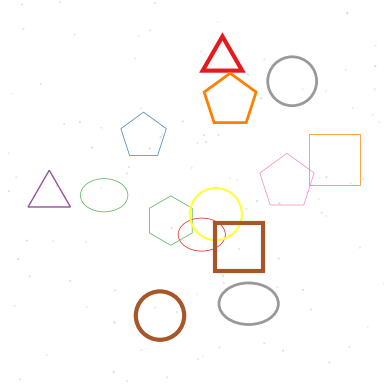[{"shape": "triangle", "thickness": 3, "radius": 0.3, "center": [0.578, 0.846]}, {"shape": "oval", "thickness": 0.5, "radius": 0.31, "center": [0.524, 0.391]}, {"shape": "pentagon", "thickness": 0.5, "radius": 0.31, "center": [0.373, 0.647]}, {"shape": "hexagon", "thickness": 0.5, "radius": 0.32, "center": [0.444, 0.427]}, {"shape": "oval", "thickness": 0.5, "radius": 0.31, "center": [0.27, 0.493]}, {"shape": "triangle", "thickness": 1, "radius": 0.32, "center": [0.128, 0.494]}, {"shape": "pentagon", "thickness": 2, "radius": 0.35, "center": [0.598, 0.739]}, {"shape": "square", "thickness": 0.5, "radius": 0.33, "center": [0.87, 0.586]}, {"shape": "circle", "thickness": 1.5, "radius": 0.34, "center": [0.561, 0.444]}, {"shape": "square", "thickness": 3, "radius": 0.31, "center": [0.622, 0.357]}, {"shape": "circle", "thickness": 3, "radius": 0.31, "center": [0.416, 0.18]}, {"shape": "pentagon", "thickness": 0.5, "radius": 0.37, "center": [0.745, 0.528]}, {"shape": "circle", "thickness": 2, "radius": 0.32, "center": [0.759, 0.789]}, {"shape": "oval", "thickness": 2, "radius": 0.39, "center": [0.646, 0.211]}]